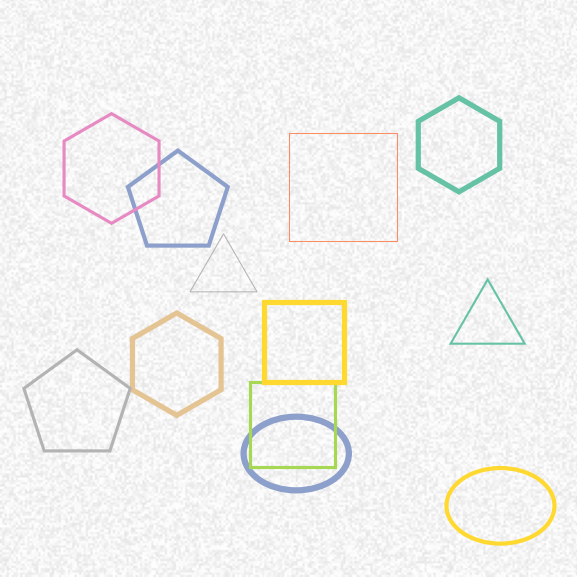[{"shape": "hexagon", "thickness": 2.5, "radius": 0.41, "center": [0.795, 0.748]}, {"shape": "triangle", "thickness": 1, "radius": 0.37, "center": [0.844, 0.441]}, {"shape": "square", "thickness": 0.5, "radius": 0.47, "center": [0.594, 0.676]}, {"shape": "pentagon", "thickness": 2, "radius": 0.45, "center": [0.308, 0.647]}, {"shape": "oval", "thickness": 3, "radius": 0.46, "center": [0.513, 0.214]}, {"shape": "hexagon", "thickness": 1.5, "radius": 0.47, "center": [0.193, 0.707]}, {"shape": "square", "thickness": 1.5, "radius": 0.37, "center": [0.506, 0.264]}, {"shape": "square", "thickness": 2.5, "radius": 0.34, "center": [0.526, 0.407]}, {"shape": "oval", "thickness": 2, "radius": 0.47, "center": [0.867, 0.123]}, {"shape": "hexagon", "thickness": 2.5, "radius": 0.44, "center": [0.306, 0.369]}, {"shape": "triangle", "thickness": 0.5, "radius": 0.33, "center": [0.387, 0.527]}, {"shape": "pentagon", "thickness": 1.5, "radius": 0.48, "center": [0.133, 0.297]}]